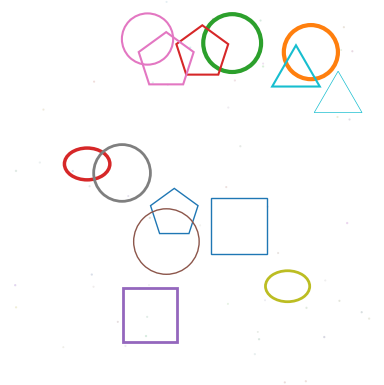[{"shape": "square", "thickness": 1, "radius": 0.36, "center": [0.621, 0.412]}, {"shape": "pentagon", "thickness": 1, "radius": 0.32, "center": [0.453, 0.446]}, {"shape": "circle", "thickness": 3, "radius": 0.35, "center": [0.807, 0.865]}, {"shape": "circle", "thickness": 3, "radius": 0.38, "center": [0.603, 0.888]}, {"shape": "oval", "thickness": 2.5, "radius": 0.29, "center": [0.226, 0.574]}, {"shape": "pentagon", "thickness": 1.5, "radius": 0.35, "center": [0.525, 0.863]}, {"shape": "square", "thickness": 2, "radius": 0.35, "center": [0.389, 0.182]}, {"shape": "circle", "thickness": 1, "radius": 0.43, "center": [0.432, 0.373]}, {"shape": "pentagon", "thickness": 1.5, "radius": 0.38, "center": [0.432, 0.842]}, {"shape": "circle", "thickness": 1.5, "radius": 0.33, "center": [0.383, 0.899]}, {"shape": "circle", "thickness": 2, "radius": 0.37, "center": [0.317, 0.551]}, {"shape": "oval", "thickness": 2, "radius": 0.29, "center": [0.747, 0.257]}, {"shape": "triangle", "thickness": 0.5, "radius": 0.36, "center": [0.878, 0.743]}, {"shape": "triangle", "thickness": 1.5, "radius": 0.36, "center": [0.769, 0.811]}]